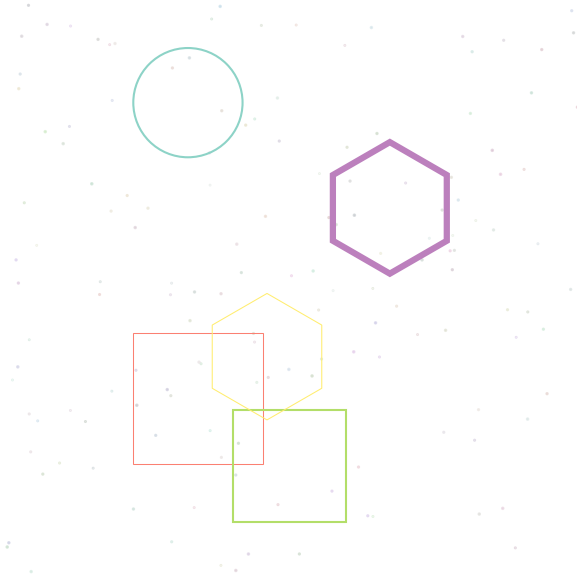[{"shape": "circle", "thickness": 1, "radius": 0.47, "center": [0.325, 0.821]}, {"shape": "square", "thickness": 0.5, "radius": 0.57, "center": [0.343, 0.31]}, {"shape": "square", "thickness": 1, "radius": 0.49, "center": [0.501, 0.193]}, {"shape": "hexagon", "thickness": 3, "radius": 0.57, "center": [0.675, 0.639]}, {"shape": "hexagon", "thickness": 0.5, "radius": 0.55, "center": [0.462, 0.382]}]